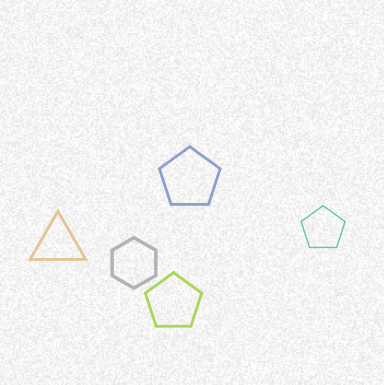[{"shape": "pentagon", "thickness": 1, "radius": 0.3, "center": [0.839, 0.406]}, {"shape": "pentagon", "thickness": 2, "radius": 0.41, "center": [0.493, 0.536]}, {"shape": "pentagon", "thickness": 2, "radius": 0.38, "center": [0.451, 0.215]}, {"shape": "triangle", "thickness": 2, "radius": 0.42, "center": [0.15, 0.368]}, {"shape": "hexagon", "thickness": 2.5, "radius": 0.33, "center": [0.348, 0.317]}]